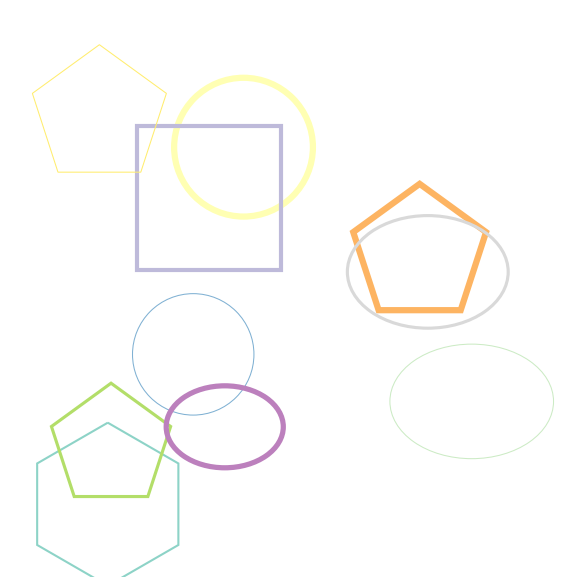[{"shape": "hexagon", "thickness": 1, "radius": 0.71, "center": [0.187, 0.126]}, {"shape": "circle", "thickness": 3, "radius": 0.6, "center": [0.422, 0.744]}, {"shape": "square", "thickness": 2, "radius": 0.62, "center": [0.362, 0.656]}, {"shape": "circle", "thickness": 0.5, "radius": 0.53, "center": [0.335, 0.386]}, {"shape": "pentagon", "thickness": 3, "radius": 0.6, "center": [0.727, 0.56]}, {"shape": "pentagon", "thickness": 1.5, "radius": 0.54, "center": [0.192, 0.227]}, {"shape": "oval", "thickness": 1.5, "radius": 0.7, "center": [0.741, 0.528]}, {"shape": "oval", "thickness": 2.5, "radius": 0.51, "center": [0.389, 0.26]}, {"shape": "oval", "thickness": 0.5, "radius": 0.71, "center": [0.817, 0.304]}, {"shape": "pentagon", "thickness": 0.5, "radius": 0.61, "center": [0.172, 0.8]}]